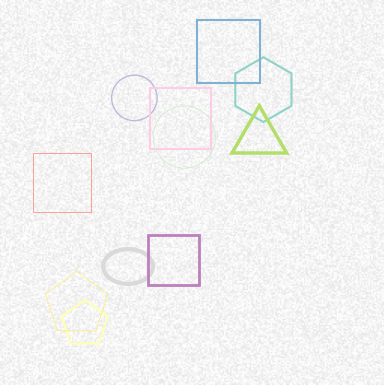[{"shape": "hexagon", "thickness": 1.5, "radius": 0.42, "center": [0.684, 0.767]}, {"shape": "pentagon", "thickness": 1.5, "radius": 0.31, "center": [0.22, 0.159]}, {"shape": "circle", "thickness": 1, "radius": 0.3, "center": [0.349, 0.746]}, {"shape": "square", "thickness": 0.5, "radius": 0.38, "center": [0.16, 0.526]}, {"shape": "square", "thickness": 1.5, "radius": 0.41, "center": [0.594, 0.866]}, {"shape": "triangle", "thickness": 2.5, "radius": 0.41, "center": [0.674, 0.644]}, {"shape": "square", "thickness": 1.5, "radius": 0.39, "center": [0.469, 0.692]}, {"shape": "oval", "thickness": 3, "radius": 0.32, "center": [0.333, 0.308]}, {"shape": "square", "thickness": 2, "radius": 0.33, "center": [0.45, 0.325]}, {"shape": "circle", "thickness": 0.5, "radius": 0.4, "center": [0.479, 0.644]}, {"shape": "pentagon", "thickness": 0.5, "radius": 0.43, "center": [0.199, 0.21]}]